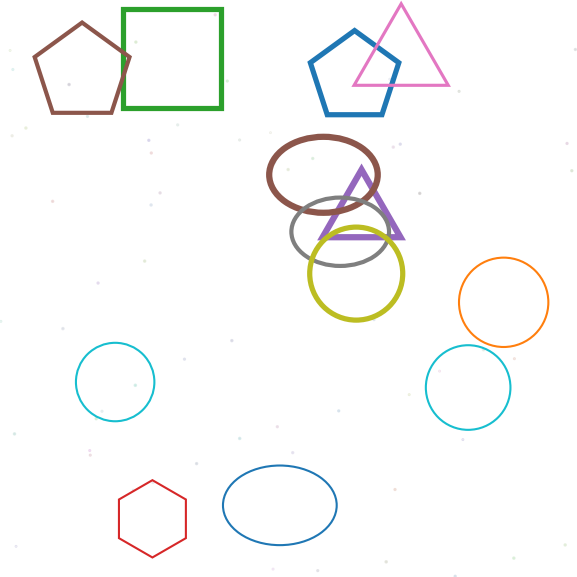[{"shape": "pentagon", "thickness": 2.5, "radius": 0.4, "center": [0.614, 0.866]}, {"shape": "oval", "thickness": 1, "radius": 0.49, "center": [0.485, 0.124]}, {"shape": "circle", "thickness": 1, "radius": 0.39, "center": [0.872, 0.476]}, {"shape": "square", "thickness": 2.5, "radius": 0.43, "center": [0.297, 0.898]}, {"shape": "hexagon", "thickness": 1, "radius": 0.33, "center": [0.264, 0.101]}, {"shape": "triangle", "thickness": 3, "radius": 0.39, "center": [0.626, 0.627]}, {"shape": "pentagon", "thickness": 2, "radius": 0.43, "center": [0.142, 0.874]}, {"shape": "oval", "thickness": 3, "radius": 0.47, "center": [0.56, 0.696]}, {"shape": "triangle", "thickness": 1.5, "radius": 0.47, "center": [0.695, 0.898]}, {"shape": "oval", "thickness": 2, "radius": 0.42, "center": [0.589, 0.598]}, {"shape": "circle", "thickness": 2.5, "radius": 0.4, "center": [0.617, 0.525]}, {"shape": "circle", "thickness": 1, "radius": 0.34, "center": [0.199, 0.338]}, {"shape": "circle", "thickness": 1, "radius": 0.37, "center": [0.811, 0.328]}]